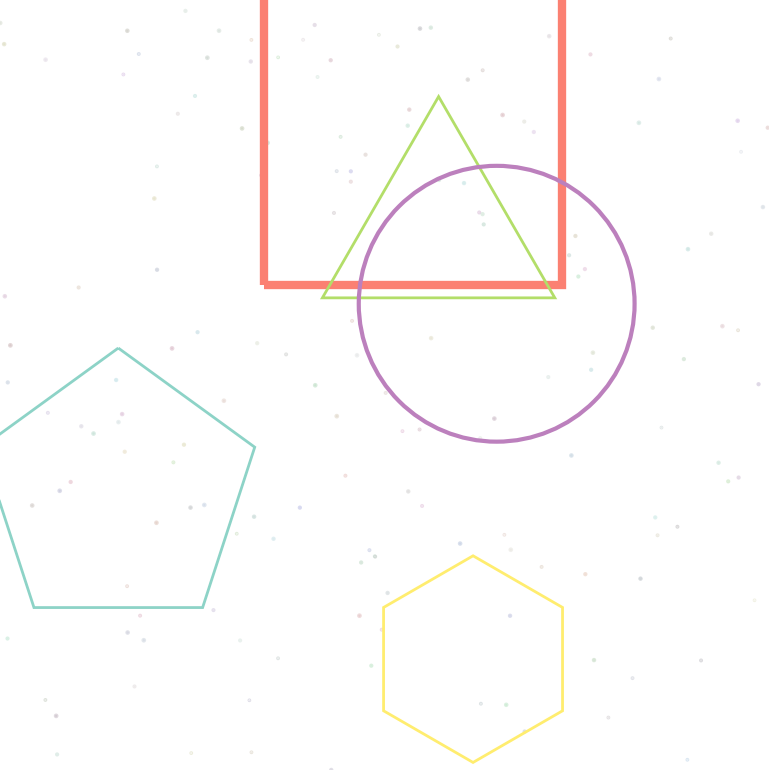[{"shape": "pentagon", "thickness": 1, "radius": 0.93, "center": [0.154, 0.362]}, {"shape": "square", "thickness": 3, "radius": 0.97, "center": [0.537, 0.824]}, {"shape": "triangle", "thickness": 1, "radius": 0.87, "center": [0.57, 0.7]}, {"shape": "circle", "thickness": 1.5, "radius": 0.9, "center": [0.645, 0.606]}, {"shape": "hexagon", "thickness": 1, "radius": 0.67, "center": [0.614, 0.144]}]